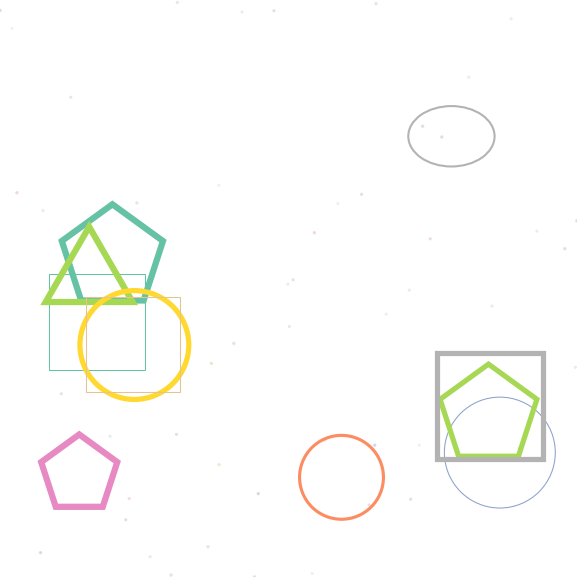[{"shape": "pentagon", "thickness": 3, "radius": 0.46, "center": [0.195, 0.553]}, {"shape": "square", "thickness": 0.5, "radius": 0.42, "center": [0.167, 0.441]}, {"shape": "circle", "thickness": 1.5, "radius": 0.36, "center": [0.591, 0.173]}, {"shape": "circle", "thickness": 0.5, "radius": 0.48, "center": [0.866, 0.215]}, {"shape": "pentagon", "thickness": 3, "radius": 0.35, "center": [0.137, 0.178]}, {"shape": "triangle", "thickness": 3, "radius": 0.43, "center": [0.154, 0.52]}, {"shape": "pentagon", "thickness": 2.5, "radius": 0.44, "center": [0.846, 0.28]}, {"shape": "circle", "thickness": 2.5, "radius": 0.47, "center": [0.233, 0.402]}, {"shape": "square", "thickness": 0.5, "radius": 0.41, "center": [0.231, 0.403]}, {"shape": "square", "thickness": 2.5, "radius": 0.46, "center": [0.848, 0.296]}, {"shape": "oval", "thickness": 1, "radius": 0.37, "center": [0.782, 0.763]}]